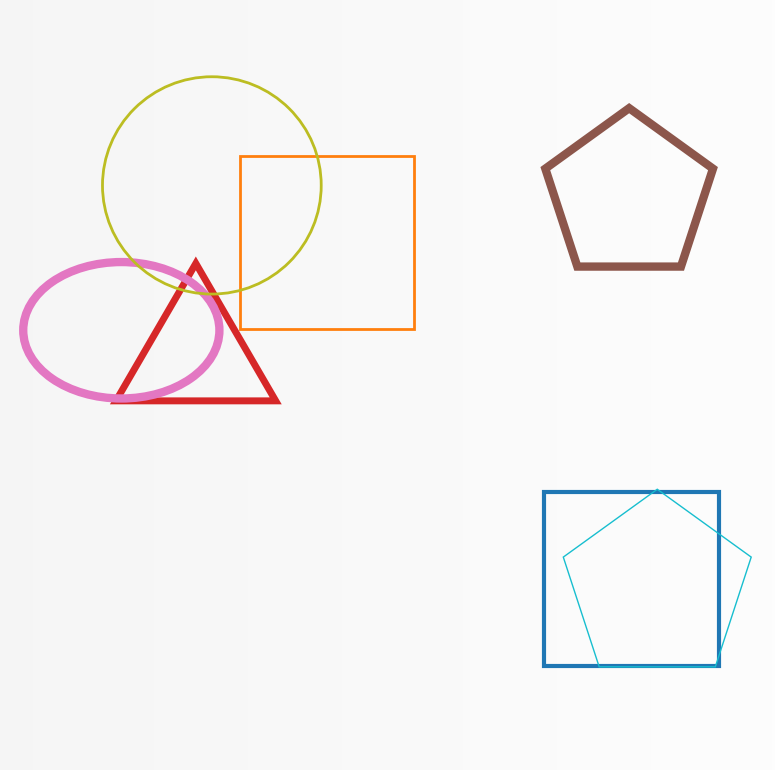[{"shape": "square", "thickness": 1.5, "radius": 0.56, "center": [0.814, 0.248]}, {"shape": "square", "thickness": 1, "radius": 0.56, "center": [0.422, 0.685]}, {"shape": "triangle", "thickness": 2.5, "radius": 0.6, "center": [0.253, 0.539]}, {"shape": "pentagon", "thickness": 3, "radius": 0.57, "center": [0.812, 0.746]}, {"shape": "oval", "thickness": 3, "radius": 0.63, "center": [0.157, 0.571]}, {"shape": "circle", "thickness": 1, "radius": 0.71, "center": [0.273, 0.759]}, {"shape": "pentagon", "thickness": 0.5, "radius": 0.64, "center": [0.848, 0.237]}]